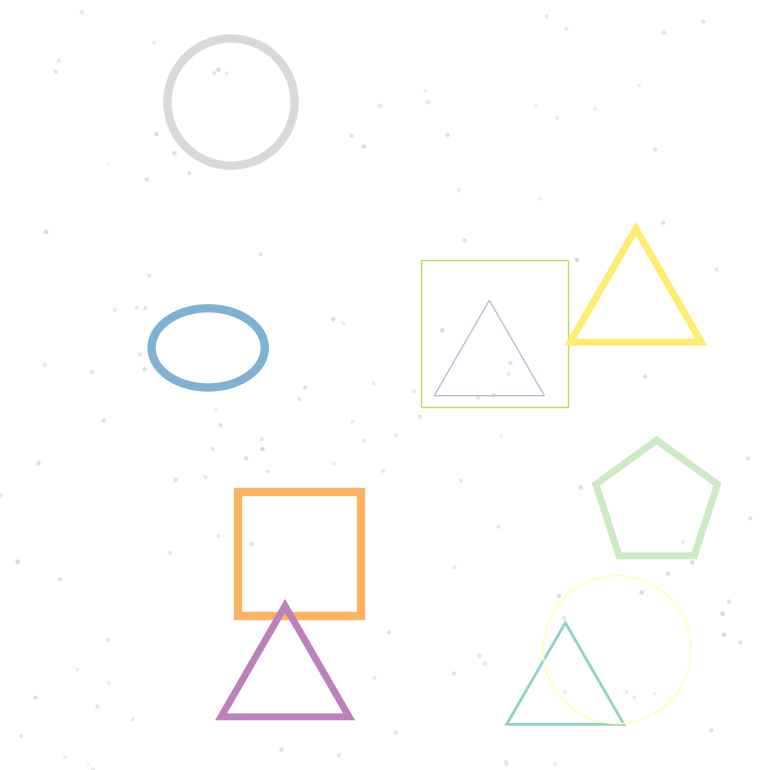[{"shape": "triangle", "thickness": 1, "radius": 0.44, "center": [0.734, 0.103]}, {"shape": "circle", "thickness": 0.5, "radius": 0.48, "center": [0.801, 0.156]}, {"shape": "triangle", "thickness": 0.5, "radius": 0.41, "center": [0.635, 0.527]}, {"shape": "oval", "thickness": 3, "radius": 0.37, "center": [0.27, 0.548]}, {"shape": "square", "thickness": 3, "radius": 0.4, "center": [0.389, 0.281]}, {"shape": "square", "thickness": 0.5, "radius": 0.48, "center": [0.642, 0.567]}, {"shape": "circle", "thickness": 3, "radius": 0.41, "center": [0.3, 0.867]}, {"shape": "triangle", "thickness": 2.5, "radius": 0.48, "center": [0.37, 0.117]}, {"shape": "pentagon", "thickness": 2.5, "radius": 0.42, "center": [0.853, 0.345]}, {"shape": "triangle", "thickness": 2.5, "radius": 0.49, "center": [0.826, 0.605]}]